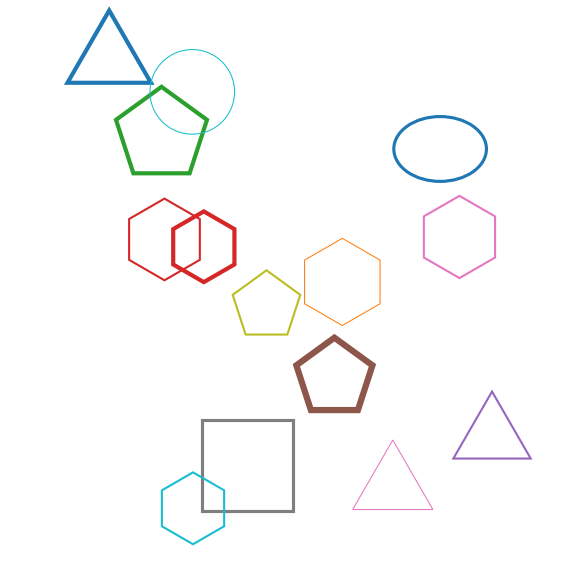[{"shape": "oval", "thickness": 1.5, "radius": 0.4, "center": [0.762, 0.741]}, {"shape": "triangle", "thickness": 2, "radius": 0.42, "center": [0.189, 0.898]}, {"shape": "hexagon", "thickness": 0.5, "radius": 0.38, "center": [0.593, 0.511]}, {"shape": "pentagon", "thickness": 2, "radius": 0.41, "center": [0.28, 0.766]}, {"shape": "hexagon", "thickness": 1, "radius": 0.35, "center": [0.285, 0.585]}, {"shape": "hexagon", "thickness": 2, "radius": 0.31, "center": [0.353, 0.572]}, {"shape": "triangle", "thickness": 1, "radius": 0.39, "center": [0.852, 0.244]}, {"shape": "pentagon", "thickness": 3, "radius": 0.35, "center": [0.579, 0.345]}, {"shape": "hexagon", "thickness": 1, "radius": 0.36, "center": [0.796, 0.589]}, {"shape": "triangle", "thickness": 0.5, "radius": 0.4, "center": [0.68, 0.157]}, {"shape": "square", "thickness": 1.5, "radius": 0.39, "center": [0.429, 0.193]}, {"shape": "pentagon", "thickness": 1, "radius": 0.31, "center": [0.461, 0.47]}, {"shape": "circle", "thickness": 0.5, "radius": 0.37, "center": [0.333, 0.84]}, {"shape": "hexagon", "thickness": 1, "radius": 0.31, "center": [0.334, 0.119]}]